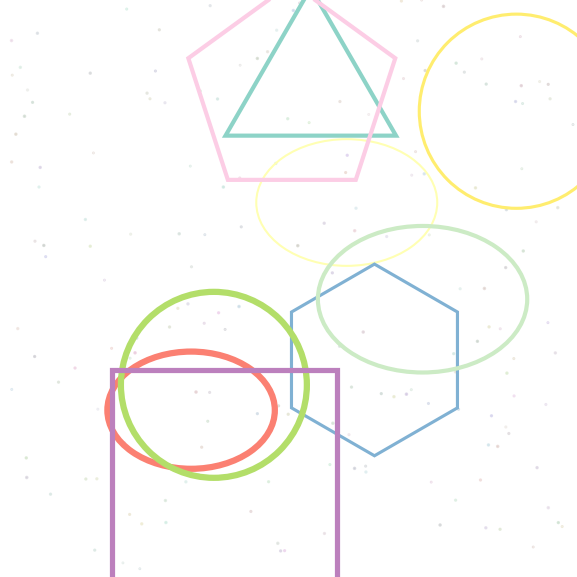[{"shape": "triangle", "thickness": 2, "radius": 0.85, "center": [0.538, 0.849]}, {"shape": "oval", "thickness": 1, "radius": 0.78, "center": [0.6, 0.648]}, {"shape": "oval", "thickness": 3, "radius": 0.72, "center": [0.331, 0.289]}, {"shape": "hexagon", "thickness": 1.5, "radius": 0.83, "center": [0.648, 0.376]}, {"shape": "circle", "thickness": 3, "radius": 0.81, "center": [0.37, 0.333]}, {"shape": "pentagon", "thickness": 2, "radius": 0.94, "center": [0.505, 0.84]}, {"shape": "square", "thickness": 2.5, "radius": 0.97, "center": [0.388, 0.164]}, {"shape": "oval", "thickness": 2, "radius": 0.91, "center": [0.732, 0.481]}, {"shape": "circle", "thickness": 1.5, "radius": 0.84, "center": [0.894, 0.807]}]